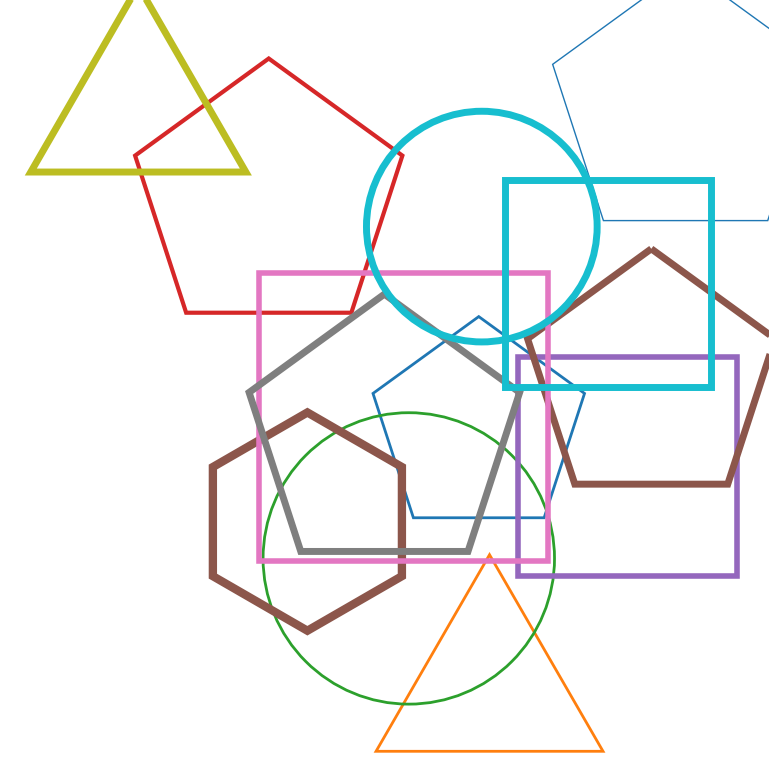[{"shape": "pentagon", "thickness": 0.5, "radius": 0.91, "center": [0.89, 0.86]}, {"shape": "pentagon", "thickness": 1, "radius": 0.72, "center": [0.622, 0.444]}, {"shape": "triangle", "thickness": 1, "radius": 0.85, "center": [0.636, 0.109]}, {"shape": "circle", "thickness": 1, "radius": 0.95, "center": [0.531, 0.275]}, {"shape": "pentagon", "thickness": 1.5, "radius": 0.91, "center": [0.349, 0.742]}, {"shape": "square", "thickness": 2, "radius": 0.71, "center": [0.814, 0.394]}, {"shape": "hexagon", "thickness": 3, "radius": 0.71, "center": [0.399, 0.323]}, {"shape": "pentagon", "thickness": 2.5, "radius": 0.84, "center": [0.846, 0.508]}, {"shape": "square", "thickness": 2, "radius": 0.94, "center": [0.524, 0.459]}, {"shape": "pentagon", "thickness": 2.5, "radius": 0.92, "center": [0.499, 0.433]}, {"shape": "triangle", "thickness": 2.5, "radius": 0.81, "center": [0.18, 0.857]}, {"shape": "square", "thickness": 2.5, "radius": 0.67, "center": [0.789, 0.632]}, {"shape": "circle", "thickness": 2.5, "radius": 0.75, "center": [0.626, 0.706]}]